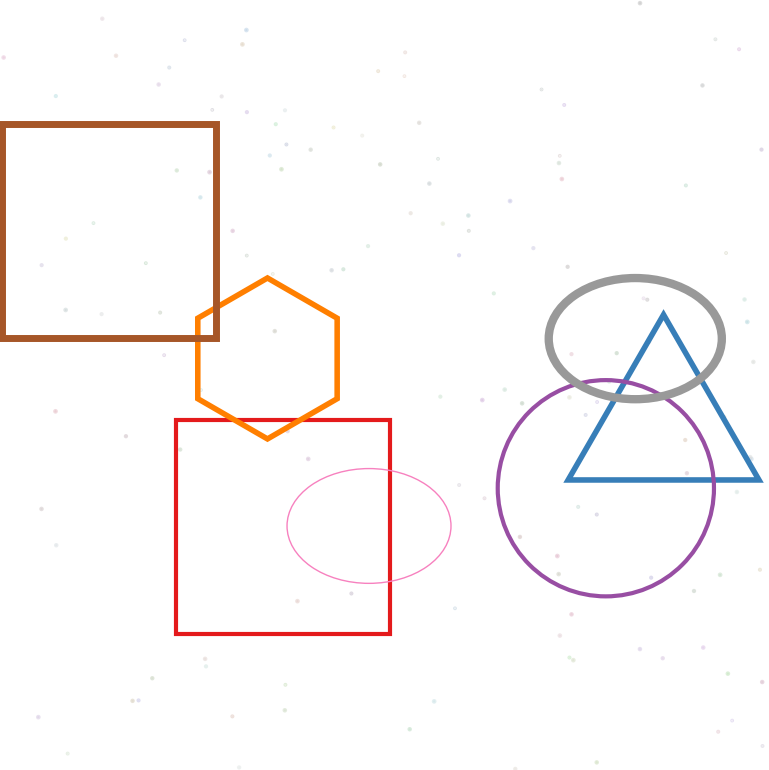[{"shape": "square", "thickness": 1.5, "radius": 0.7, "center": [0.368, 0.316]}, {"shape": "triangle", "thickness": 2, "radius": 0.72, "center": [0.862, 0.448]}, {"shape": "circle", "thickness": 1.5, "radius": 0.7, "center": [0.787, 0.366]}, {"shape": "hexagon", "thickness": 2, "radius": 0.52, "center": [0.347, 0.534]}, {"shape": "square", "thickness": 2.5, "radius": 0.69, "center": [0.142, 0.7]}, {"shape": "oval", "thickness": 0.5, "radius": 0.53, "center": [0.479, 0.317]}, {"shape": "oval", "thickness": 3, "radius": 0.56, "center": [0.825, 0.56]}]